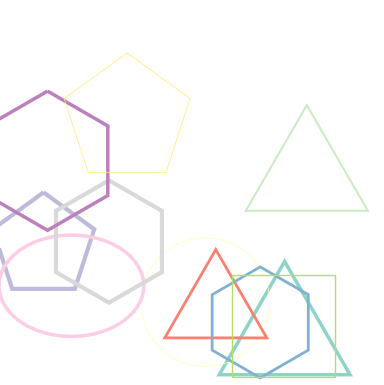[{"shape": "triangle", "thickness": 2.5, "radius": 0.98, "center": [0.739, 0.125]}, {"shape": "circle", "thickness": 0.5, "radius": 0.84, "center": [0.533, 0.215]}, {"shape": "pentagon", "thickness": 3, "radius": 0.69, "center": [0.113, 0.362]}, {"shape": "triangle", "thickness": 2, "radius": 0.76, "center": [0.56, 0.199]}, {"shape": "hexagon", "thickness": 2, "radius": 0.72, "center": [0.676, 0.163]}, {"shape": "square", "thickness": 1, "radius": 0.67, "center": [0.737, 0.153]}, {"shape": "oval", "thickness": 2.5, "radius": 0.94, "center": [0.185, 0.258]}, {"shape": "hexagon", "thickness": 3, "radius": 0.79, "center": [0.283, 0.373]}, {"shape": "hexagon", "thickness": 2.5, "radius": 0.9, "center": [0.123, 0.583]}, {"shape": "triangle", "thickness": 1.5, "radius": 0.91, "center": [0.797, 0.544]}, {"shape": "pentagon", "thickness": 0.5, "radius": 0.86, "center": [0.33, 0.691]}]